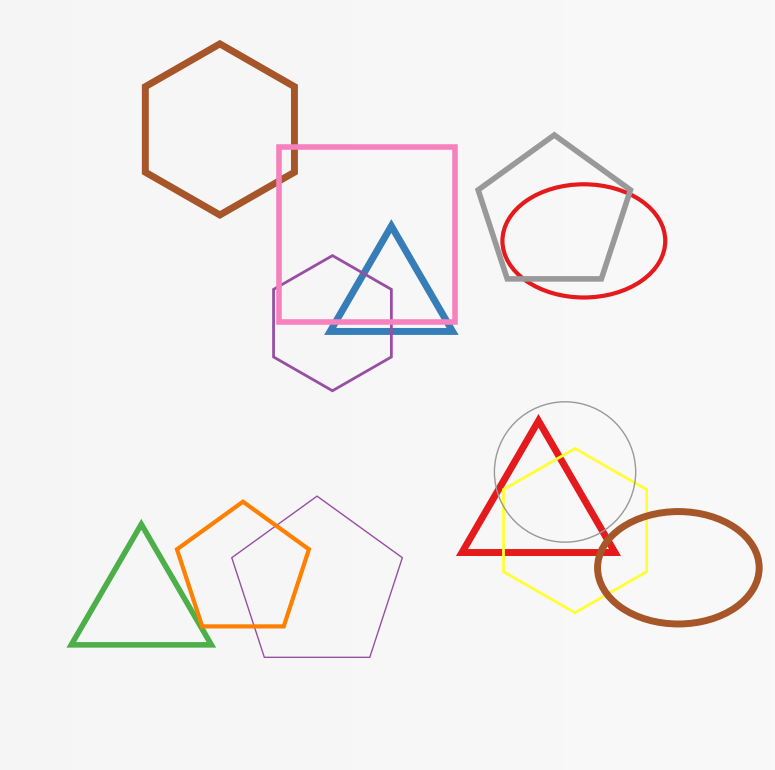[{"shape": "oval", "thickness": 1.5, "radius": 0.53, "center": [0.753, 0.687]}, {"shape": "triangle", "thickness": 2.5, "radius": 0.57, "center": [0.695, 0.339]}, {"shape": "triangle", "thickness": 2.5, "radius": 0.46, "center": [0.505, 0.615]}, {"shape": "triangle", "thickness": 2, "radius": 0.52, "center": [0.182, 0.215]}, {"shape": "pentagon", "thickness": 0.5, "radius": 0.58, "center": [0.409, 0.24]}, {"shape": "hexagon", "thickness": 1, "radius": 0.44, "center": [0.429, 0.58]}, {"shape": "pentagon", "thickness": 1.5, "radius": 0.45, "center": [0.313, 0.259]}, {"shape": "hexagon", "thickness": 1, "radius": 0.53, "center": [0.742, 0.311]}, {"shape": "oval", "thickness": 2.5, "radius": 0.52, "center": [0.875, 0.263]}, {"shape": "hexagon", "thickness": 2.5, "radius": 0.56, "center": [0.284, 0.832]}, {"shape": "square", "thickness": 2, "radius": 0.57, "center": [0.474, 0.695]}, {"shape": "circle", "thickness": 0.5, "radius": 0.46, "center": [0.729, 0.387]}, {"shape": "pentagon", "thickness": 2, "radius": 0.52, "center": [0.715, 0.721]}]